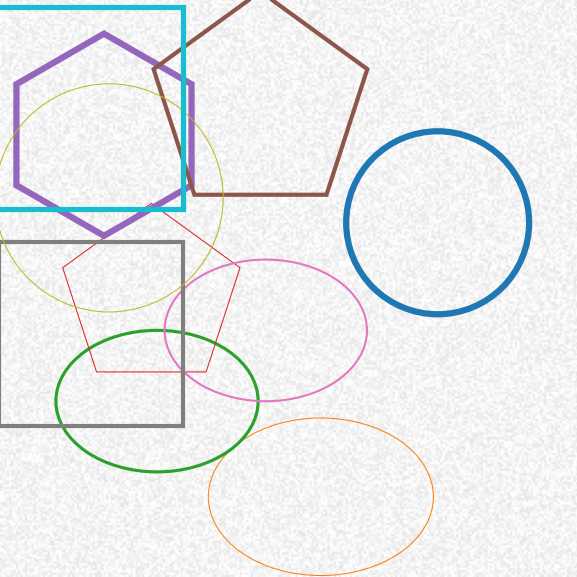[{"shape": "circle", "thickness": 3, "radius": 0.79, "center": [0.758, 0.613]}, {"shape": "oval", "thickness": 0.5, "radius": 0.97, "center": [0.556, 0.139]}, {"shape": "oval", "thickness": 1.5, "radius": 0.88, "center": [0.272, 0.305]}, {"shape": "pentagon", "thickness": 0.5, "radius": 0.81, "center": [0.262, 0.486]}, {"shape": "hexagon", "thickness": 3, "radius": 0.88, "center": [0.18, 0.766]}, {"shape": "pentagon", "thickness": 2, "radius": 0.97, "center": [0.451, 0.819]}, {"shape": "oval", "thickness": 1, "radius": 0.88, "center": [0.46, 0.427]}, {"shape": "square", "thickness": 2, "radius": 0.79, "center": [0.158, 0.421]}, {"shape": "circle", "thickness": 0.5, "radius": 0.99, "center": [0.189, 0.656]}, {"shape": "square", "thickness": 2.5, "radius": 0.88, "center": [0.142, 0.812]}]